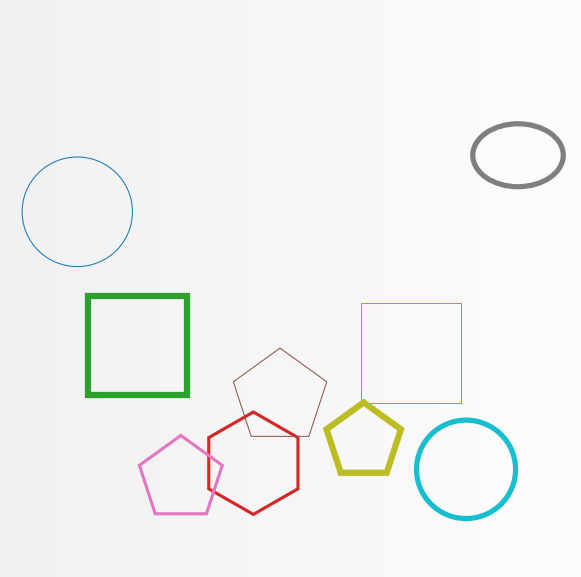[{"shape": "circle", "thickness": 0.5, "radius": 0.47, "center": [0.133, 0.632]}, {"shape": "square", "thickness": 0.5, "radius": 0.43, "center": [0.707, 0.387]}, {"shape": "square", "thickness": 3, "radius": 0.43, "center": [0.236, 0.402]}, {"shape": "hexagon", "thickness": 1.5, "radius": 0.44, "center": [0.436, 0.197]}, {"shape": "pentagon", "thickness": 0.5, "radius": 0.42, "center": [0.482, 0.312]}, {"shape": "pentagon", "thickness": 1.5, "radius": 0.37, "center": [0.311, 0.17]}, {"shape": "oval", "thickness": 2.5, "radius": 0.39, "center": [0.891, 0.73]}, {"shape": "pentagon", "thickness": 3, "radius": 0.34, "center": [0.626, 0.235]}, {"shape": "circle", "thickness": 2.5, "radius": 0.43, "center": [0.802, 0.186]}]